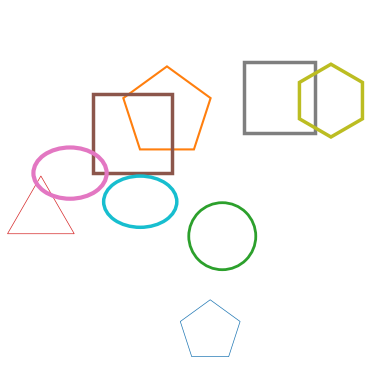[{"shape": "pentagon", "thickness": 0.5, "radius": 0.41, "center": [0.546, 0.14]}, {"shape": "pentagon", "thickness": 1.5, "radius": 0.6, "center": [0.434, 0.708]}, {"shape": "circle", "thickness": 2, "radius": 0.44, "center": [0.577, 0.387]}, {"shape": "triangle", "thickness": 0.5, "radius": 0.5, "center": [0.106, 0.443]}, {"shape": "square", "thickness": 2.5, "radius": 0.51, "center": [0.344, 0.653]}, {"shape": "oval", "thickness": 3, "radius": 0.48, "center": [0.182, 0.55]}, {"shape": "square", "thickness": 2.5, "radius": 0.46, "center": [0.726, 0.747]}, {"shape": "hexagon", "thickness": 2.5, "radius": 0.47, "center": [0.86, 0.739]}, {"shape": "oval", "thickness": 2.5, "radius": 0.48, "center": [0.364, 0.476]}]